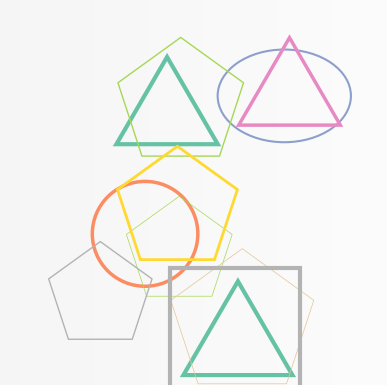[{"shape": "triangle", "thickness": 3, "radius": 0.81, "center": [0.614, 0.107]}, {"shape": "triangle", "thickness": 3, "radius": 0.76, "center": [0.431, 0.701]}, {"shape": "circle", "thickness": 2.5, "radius": 0.68, "center": [0.374, 0.393]}, {"shape": "oval", "thickness": 1.5, "radius": 0.86, "center": [0.734, 0.751]}, {"shape": "triangle", "thickness": 2.5, "radius": 0.76, "center": [0.747, 0.751]}, {"shape": "pentagon", "thickness": 1, "radius": 0.85, "center": [0.466, 0.732]}, {"shape": "pentagon", "thickness": 0.5, "radius": 0.72, "center": [0.463, 0.347]}, {"shape": "pentagon", "thickness": 2, "radius": 0.81, "center": [0.458, 0.457]}, {"shape": "pentagon", "thickness": 0.5, "radius": 0.97, "center": [0.625, 0.16]}, {"shape": "square", "thickness": 3, "radius": 0.83, "center": [0.607, 0.136]}, {"shape": "pentagon", "thickness": 1, "radius": 0.7, "center": [0.259, 0.232]}]